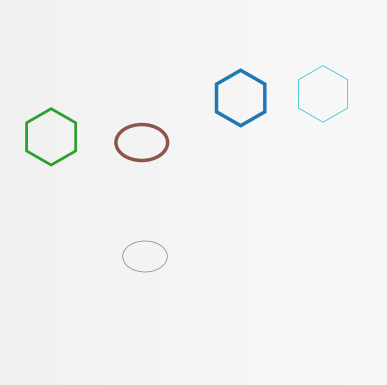[{"shape": "hexagon", "thickness": 2.5, "radius": 0.36, "center": [0.621, 0.746]}, {"shape": "hexagon", "thickness": 2, "radius": 0.37, "center": [0.132, 0.645]}, {"shape": "oval", "thickness": 2.5, "radius": 0.33, "center": [0.366, 0.63]}, {"shape": "oval", "thickness": 0.5, "radius": 0.29, "center": [0.374, 0.334]}, {"shape": "hexagon", "thickness": 0.5, "radius": 0.37, "center": [0.834, 0.756]}]